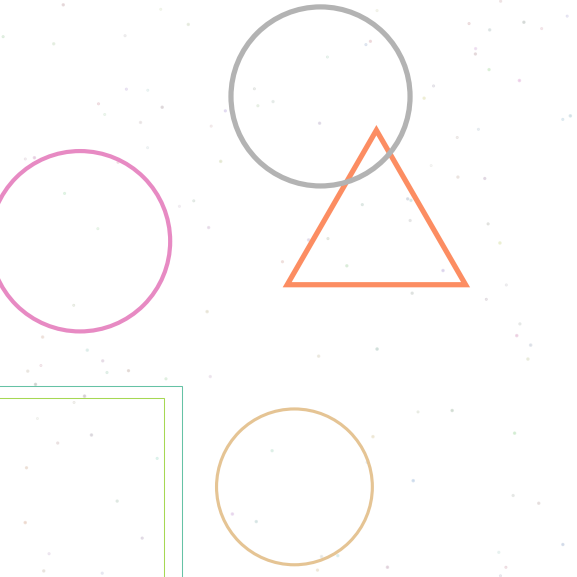[{"shape": "square", "thickness": 0.5, "radius": 0.91, "center": [0.134, 0.149]}, {"shape": "triangle", "thickness": 2.5, "radius": 0.89, "center": [0.652, 0.595]}, {"shape": "circle", "thickness": 2, "radius": 0.78, "center": [0.139, 0.581]}, {"shape": "square", "thickness": 0.5, "radius": 0.89, "center": [0.106, 0.132]}, {"shape": "circle", "thickness": 1.5, "radius": 0.67, "center": [0.51, 0.156]}, {"shape": "circle", "thickness": 2.5, "radius": 0.78, "center": [0.555, 0.832]}]